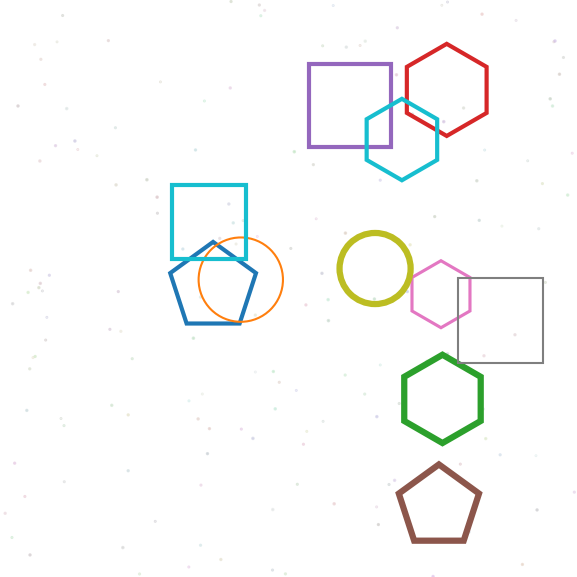[{"shape": "pentagon", "thickness": 2, "radius": 0.39, "center": [0.369, 0.502]}, {"shape": "circle", "thickness": 1, "radius": 0.37, "center": [0.417, 0.515]}, {"shape": "hexagon", "thickness": 3, "radius": 0.38, "center": [0.766, 0.308]}, {"shape": "hexagon", "thickness": 2, "radius": 0.4, "center": [0.774, 0.843]}, {"shape": "square", "thickness": 2, "radius": 0.36, "center": [0.606, 0.817]}, {"shape": "pentagon", "thickness": 3, "radius": 0.36, "center": [0.76, 0.122]}, {"shape": "hexagon", "thickness": 1.5, "radius": 0.29, "center": [0.764, 0.49]}, {"shape": "square", "thickness": 1, "radius": 0.37, "center": [0.866, 0.445]}, {"shape": "circle", "thickness": 3, "radius": 0.31, "center": [0.649, 0.534]}, {"shape": "square", "thickness": 2, "radius": 0.32, "center": [0.362, 0.615]}, {"shape": "hexagon", "thickness": 2, "radius": 0.35, "center": [0.696, 0.757]}]